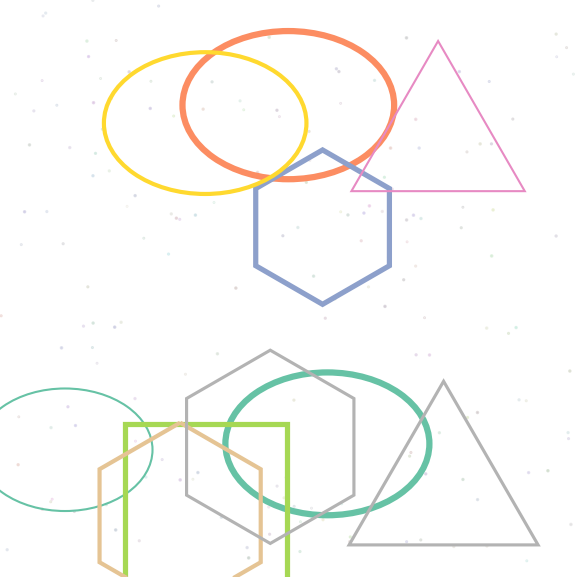[{"shape": "oval", "thickness": 1, "radius": 0.76, "center": [0.113, 0.22]}, {"shape": "oval", "thickness": 3, "radius": 0.88, "center": [0.567, 0.231]}, {"shape": "oval", "thickness": 3, "radius": 0.92, "center": [0.499, 0.817]}, {"shape": "hexagon", "thickness": 2.5, "radius": 0.67, "center": [0.559, 0.606]}, {"shape": "triangle", "thickness": 1, "radius": 0.87, "center": [0.759, 0.755]}, {"shape": "square", "thickness": 2.5, "radius": 0.7, "center": [0.357, 0.124]}, {"shape": "oval", "thickness": 2, "radius": 0.88, "center": [0.355, 0.786]}, {"shape": "hexagon", "thickness": 2, "radius": 0.81, "center": [0.312, 0.106]}, {"shape": "hexagon", "thickness": 1.5, "radius": 0.84, "center": [0.468, 0.225]}, {"shape": "triangle", "thickness": 1.5, "radius": 0.94, "center": [0.768, 0.15]}]